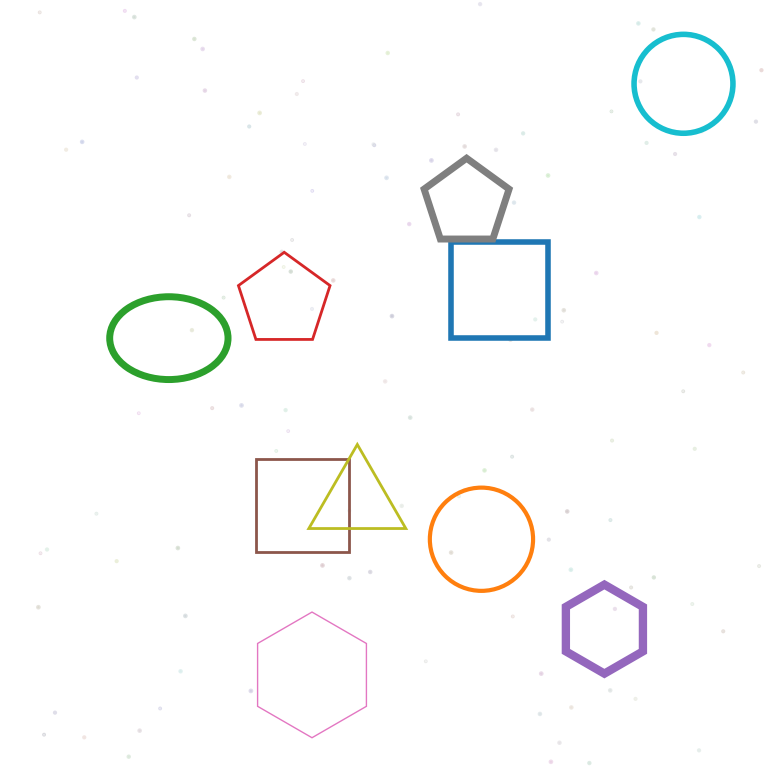[{"shape": "square", "thickness": 2, "radius": 0.31, "center": [0.649, 0.623]}, {"shape": "circle", "thickness": 1.5, "radius": 0.34, "center": [0.625, 0.3]}, {"shape": "oval", "thickness": 2.5, "radius": 0.38, "center": [0.219, 0.561]}, {"shape": "pentagon", "thickness": 1, "radius": 0.31, "center": [0.369, 0.61]}, {"shape": "hexagon", "thickness": 3, "radius": 0.29, "center": [0.785, 0.183]}, {"shape": "square", "thickness": 1, "radius": 0.3, "center": [0.393, 0.344]}, {"shape": "hexagon", "thickness": 0.5, "radius": 0.41, "center": [0.405, 0.124]}, {"shape": "pentagon", "thickness": 2.5, "radius": 0.29, "center": [0.606, 0.736]}, {"shape": "triangle", "thickness": 1, "radius": 0.36, "center": [0.464, 0.35]}, {"shape": "circle", "thickness": 2, "radius": 0.32, "center": [0.888, 0.891]}]